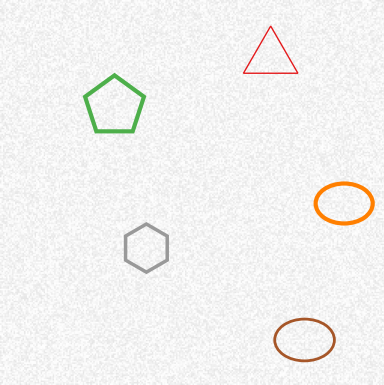[{"shape": "triangle", "thickness": 1, "radius": 0.41, "center": [0.703, 0.851]}, {"shape": "pentagon", "thickness": 3, "radius": 0.4, "center": [0.297, 0.724]}, {"shape": "oval", "thickness": 3, "radius": 0.37, "center": [0.894, 0.471]}, {"shape": "oval", "thickness": 2, "radius": 0.39, "center": [0.791, 0.117]}, {"shape": "hexagon", "thickness": 2.5, "radius": 0.31, "center": [0.38, 0.356]}]